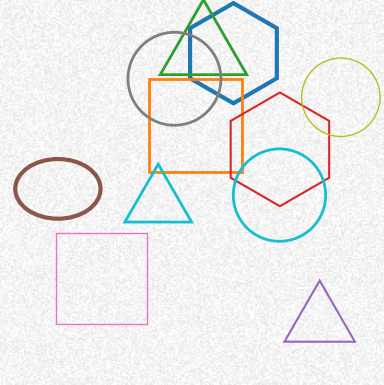[{"shape": "hexagon", "thickness": 3, "radius": 0.65, "center": [0.606, 0.862]}, {"shape": "square", "thickness": 2, "radius": 0.6, "center": [0.507, 0.674]}, {"shape": "triangle", "thickness": 2, "radius": 0.65, "center": [0.529, 0.871]}, {"shape": "hexagon", "thickness": 1.5, "radius": 0.74, "center": [0.727, 0.612]}, {"shape": "triangle", "thickness": 1.5, "radius": 0.53, "center": [0.83, 0.165]}, {"shape": "oval", "thickness": 3, "radius": 0.55, "center": [0.15, 0.509]}, {"shape": "square", "thickness": 1, "radius": 0.59, "center": [0.263, 0.277]}, {"shape": "circle", "thickness": 2, "radius": 0.6, "center": [0.453, 0.795]}, {"shape": "circle", "thickness": 1, "radius": 0.51, "center": [0.885, 0.747]}, {"shape": "triangle", "thickness": 2, "radius": 0.5, "center": [0.411, 0.473]}, {"shape": "circle", "thickness": 2, "radius": 0.6, "center": [0.726, 0.493]}]